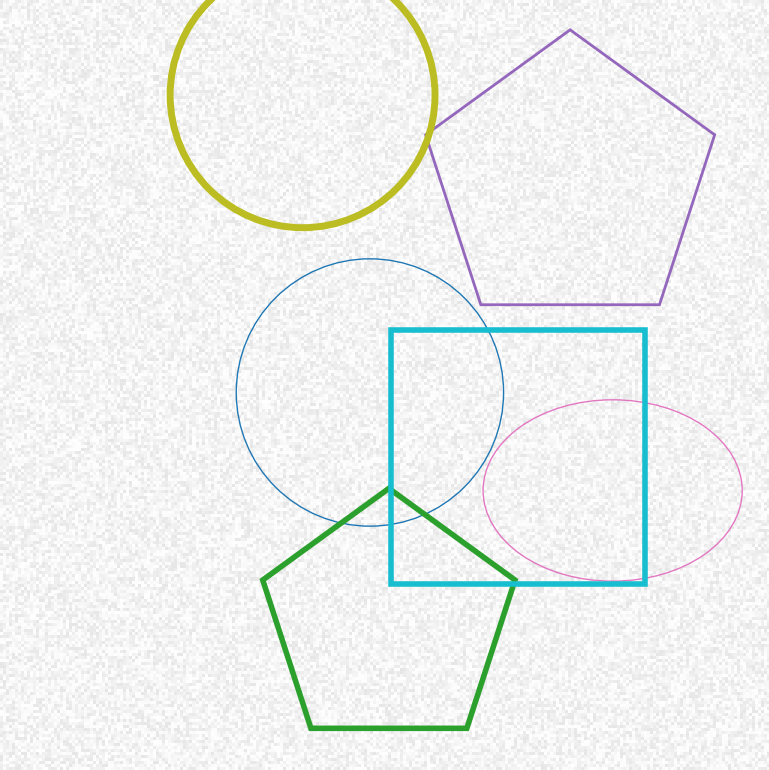[{"shape": "circle", "thickness": 0.5, "radius": 0.87, "center": [0.48, 0.49]}, {"shape": "pentagon", "thickness": 2, "radius": 0.86, "center": [0.505, 0.193]}, {"shape": "pentagon", "thickness": 1, "radius": 0.99, "center": [0.74, 0.764]}, {"shape": "oval", "thickness": 0.5, "radius": 0.84, "center": [0.796, 0.363]}, {"shape": "circle", "thickness": 2.5, "radius": 0.86, "center": [0.393, 0.876]}, {"shape": "square", "thickness": 2, "radius": 0.83, "center": [0.673, 0.407]}]